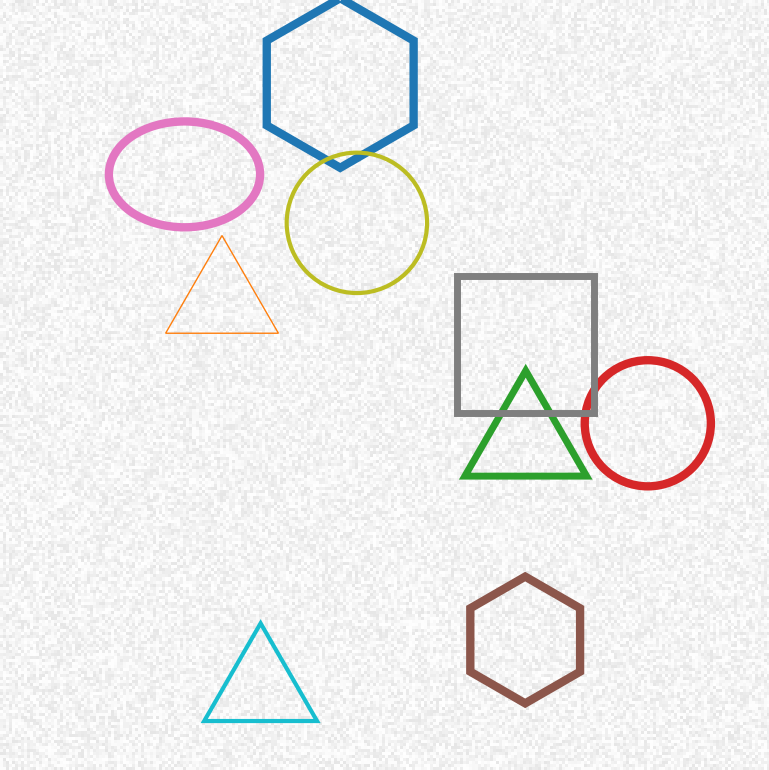[{"shape": "hexagon", "thickness": 3, "radius": 0.55, "center": [0.442, 0.892]}, {"shape": "triangle", "thickness": 0.5, "radius": 0.42, "center": [0.288, 0.61]}, {"shape": "triangle", "thickness": 2.5, "radius": 0.46, "center": [0.683, 0.427]}, {"shape": "circle", "thickness": 3, "radius": 0.41, "center": [0.841, 0.45]}, {"shape": "hexagon", "thickness": 3, "radius": 0.41, "center": [0.682, 0.169]}, {"shape": "oval", "thickness": 3, "radius": 0.49, "center": [0.24, 0.774]}, {"shape": "square", "thickness": 2.5, "radius": 0.44, "center": [0.682, 0.553]}, {"shape": "circle", "thickness": 1.5, "radius": 0.46, "center": [0.463, 0.711]}, {"shape": "triangle", "thickness": 1.5, "radius": 0.42, "center": [0.338, 0.106]}]